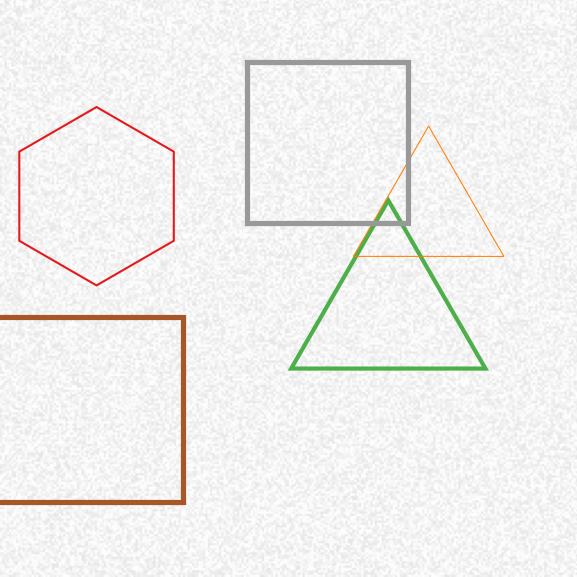[{"shape": "hexagon", "thickness": 1, "radius": 0.77, "center": [0.167, 0.659]}, {"shape": "triangle", "thickness": 2, "radius": 0.97, "center": [0.672, 0.458]}, {"shape": "triangle", "thickness": 0.5, "radius": 0.75, "center": [0.742, 0.63]}, {"shape": "square", "thickness": 2.5, "radius": 0.8, "center": [0.156, 0.29]}, {"shape": "square", "thickness": 2.5, "radius": 0.7, "center": [0.567, 0.753]}]